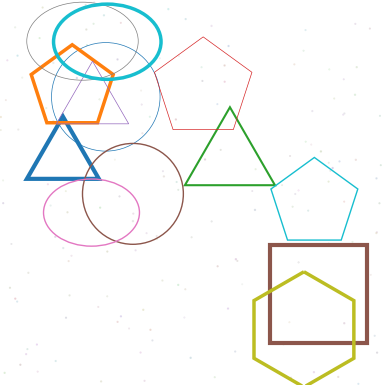[{"shape": "circle", "thickness": 0.5, "radius": 0.7, "center": [0.275, 0.748]}, {"shape": "triangle", "thickness": 3, "radius": 0.54, "center": [0.163, 0.589]}, {"shape": "pentagon", "thickness": 2.5, "radius": 0.56, "center": [0.188, 0.772]}, {"shape": "triangle", "thickness": 1.5, "radius": 0.68, "center": [0.597, 0.586]}, {"shape": "pentagon", "thickness": 0.5, "radius": 0.67, "center": [0.528, 0.771]}, {"shape": "triangle", "thickness": 0.5, "radius": 0.54, "center": [0.24, 0.733]}, {"shape": "circle", "thickness": 1, "radius": 0.65, "center": [0.345, 0.496]}, {"shape": "square", "thickness": 3, "radius": 0.63, "center": [0.827, 0.237]}, {"shape": "oval", "thickness": 1, "radius": 0.62, "center": [0.238, 0.448]}, {"shape": "oval", "thickness": 0.5, "radius": 0.72, "center": [0.214, 0.893]}, {"shape": "hexagon", "thickness": 2.5, "radius": 0.75, "center": [0.789, 0.144]}, {"shape": "pentagon", "thickness": 1, "radius": 0.59, "center": [0.817, 0.472]}, {"shape": "oval", "thickness": 2.5, "radius": 0.7, "center": [0.279, 0.892]}]